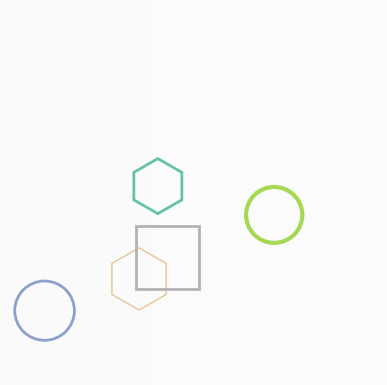[{"shape": "hexagon", "thickness": 2, "radius": 0.36, "center": [0.407, 0.517]}, {"shape": "circle", "thickness": 2, "radius": 0.38, "center": [0.115, 0.193]}, {"shape": "circle", "thickness": 3, "radius": 0.36, "center": [0.708, 0.442]}, {"shape": "hexagon", "thickness": 1, "radius": 0.4, "center": [0.359, 0.275]}, {"shape": "square", "thickness": 2, "radius": 0.41, "center": [0.432, 0.332]}]